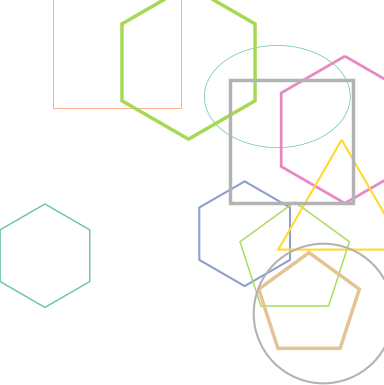[{"shape": "oval", "thickness": 0.5, "radius": 0.95, "center": [0.72, 0.749]}, {"shape": "hexagon", "thickness": 1, "radius": 0.67, "center": [0.117, 0.336]}, {"shape": "square", "thickness": 0.5, "radius": 0.83, "center": [0.303, 0.885]}, {"shape": "hexagon", "thickness": 1.5, "radius": 0.68, "center": [0.635, 0.393]}, {"shape": "hexagon", "thickness": 2, "radius": 0.96, "center": [0.896, 0.663]}, {"shape": "hexagon", "thickness": 2.5, "radius": 1.0, "center": [0.49, 0.838]}, {"shape": "pentagon", "thickness": 1, "radius": 0.75, "center": [0.765, 0.326]}, {"shape": "triangle", "thickness": 1.5, "radius": 0.95, "center": [0.887, 0.447]}, {"shape": "pentagon", "thickness": 2.5, "radius": 0.69, "center": [0.803, 0.206]}, {"shape": "circle", "thickness": 1.5, "radius": 0.91, "center": [0.84, 0.186]}, {"shape": "square", "thickness": 2.5, "radius": 0.8, "center": [0.758, 0.633]}]